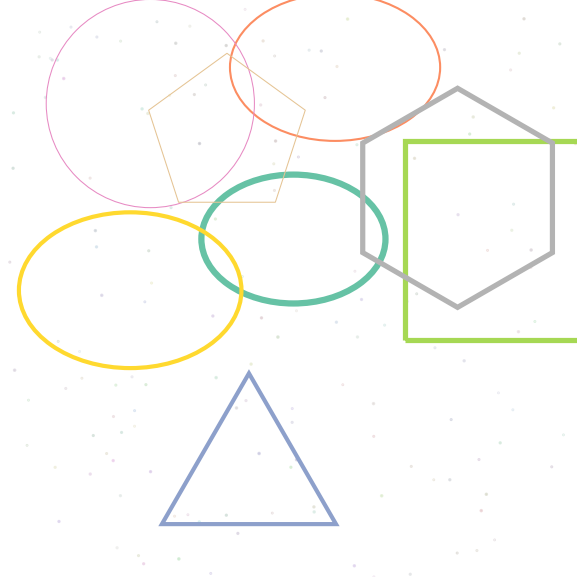[{"shape": "oval", "thickness": 3, "radius": 0.8, "center": [0.508, 0.585]}, {"shape": "oval", "thickness": 1, "radius": 0.91, "center": [0.58, 0.883]}, {"shape": "triangle", "thickness": 2, "radius": 0.87, "center": [0.431, 0.179]}, {"shape": "circle", "thickness": 0.5, "radius": 0.9, "center": [0.26, 0.82]}, {"shape": "square", "thickness": 2.5, "radius": 0.86, "center": [0.875, 0.583]}, {"shape": "oval", "thickness": 2, "radius": 0.96, "center": [0.225, 0.497]}, {"shape": "pentagon", "thickness": 0.5, "radius": 0.71, "center": [0.393, 0.764]}, {"shape": "hexagon", "thickness": 2.5, "radius": 0.95, "center": [0.792, 0.657]}]